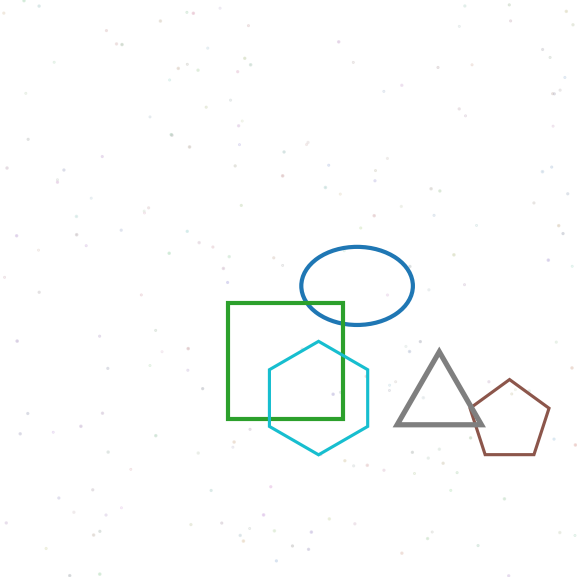[{"shape": "oval", "thickness": 2, "radius": 0.48, "center": [0.618, 0.504]}, {"shape": "square", "thickness": 2, "radius": 0.5, "center": [0.495, 0.374]}, {"shape": "pentagon", "thickness": 1.5, "radius": 0.36, "center": [0.882, 0.27]}, {"shape": "triangle", "thickness": 2.5, "radius": 0.42, "center": [0.761, 0.306]}, {"shape": "hexagon", "thickness": 1.5, "radius": 0.49, "center": [0.552, 0.31]}]